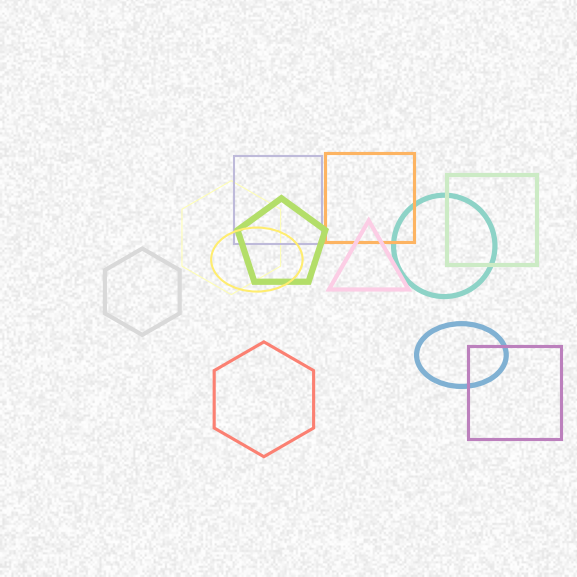[{"shape": "circle", "thickness": 2.5, "radius": 0.44, "center": [0.769, 0.573]}, {"shape": "hexagon", "thickness": 0.5, "radius": 0.49, "center": [0.4, 0.588]}, {"shape": "square", "thickness": 1, "radius": 0.38, "center": [0.482, 0.653]}, {"shape": "hexagon", "thickness": 1.5, "radius": 0.5, "center": [0.457, 0.308]}, {"shape": "oval", "thickness": 2.5, "radius": 0.39, "center": [0.799, 0.384]}, {"shape": "square", "thickness": 1.5, "radius": 0.38, "center": [0.64, 0.657]}, {"shape": "pentagon", "thickness": 3, "radius": 0.4, "center": [0.487, 0.576]}, {"shape": "triangle", "thickness": 2, "radius": 0.4, "center": [0.639, 0.538]}, {"shape": "hexagon", "thickness": 2, "radius": 0.37, "center": [0.246, 0.494]}, {"shape": "square", "thickness": 1.5, "radius": 0.4, "center": [0.891, 0.319]}, {"shape": "square", "thickness": 2, "radius": 0.39, "center": [0.852, 0.619]}, {"shape": "oval", "thickness": 1, "radius": 0.4, "center": [0.445, 0.55]}]